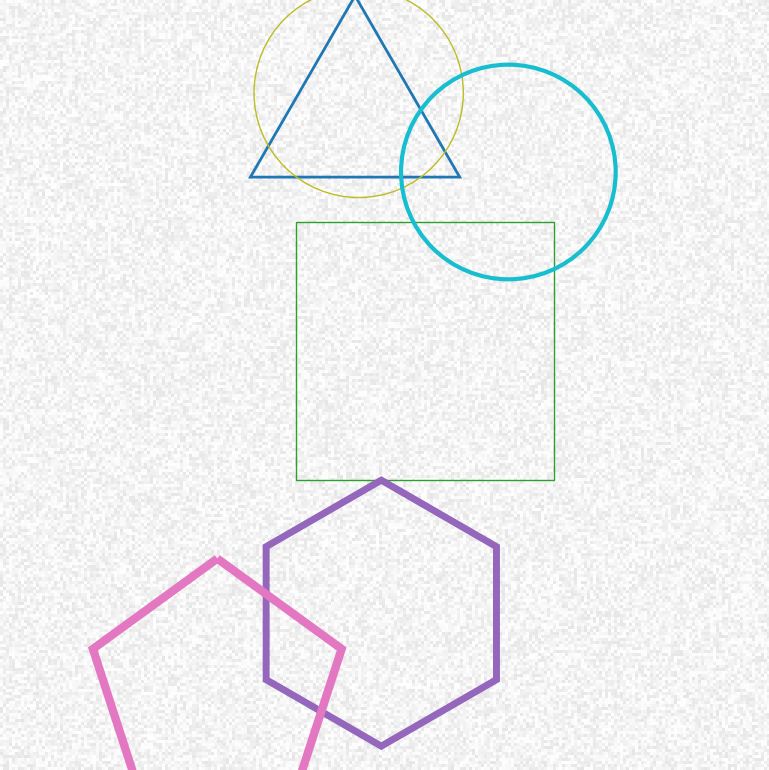[{"shape": "triangle", "thickness": 1, "radius": 0.78, "center": [0.461, 0.848]}, {"shape": "square", "thickness": 0.5, "radius": 0.84, "center": [0.552, 0.544]}, {"shape": "hexagon", "thickness": 2.5, "radius": 0.86, "center": [0.495, 0.204]}, {"shape": "pentagon", "thickness": 3, "radius": 0.85, "center": [0.282, 0.105]}, {"shape": "circle", "thickness": 0.5, "radius": 0.68, "center": [0.466, 0.879]}, {"shape": "circle", "thickness": 1.5, "radius": 0.7, "center": [0.66, 0.777]}]